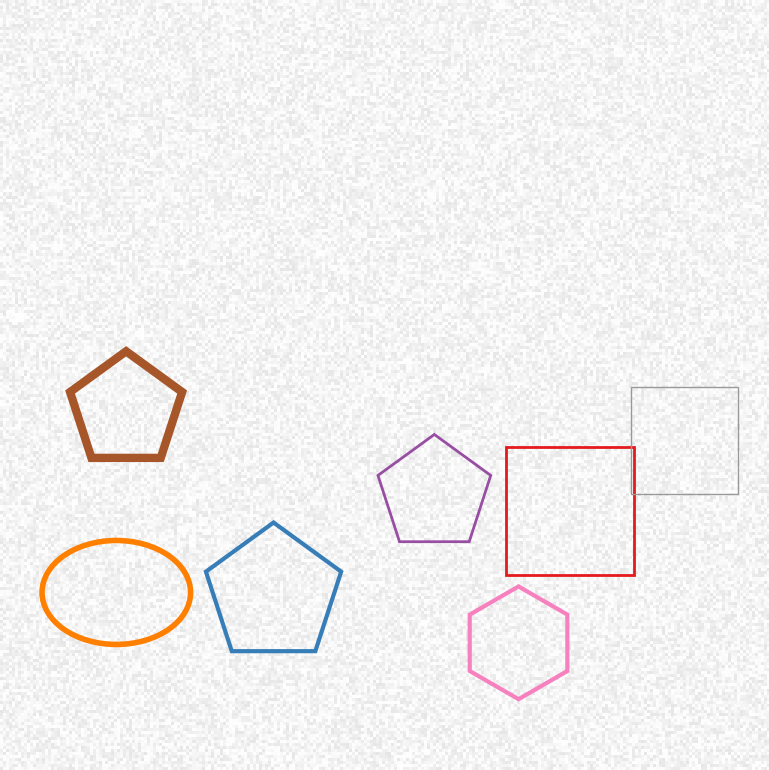[{"shape": "square", "thickness": 1, "radius": 0.42, "center": [0.74, 0.336]}, {"shape": "pentagon", "thickness": 1.5, "radius": 0.46, "center": [0.355, 0.229]}, {"shape": "pentagon", "thickness": 1, "radius": 0.38, "center": [0.564, 0.359]}, {"shape": "oval", "thickness": 2, "radius": 0.48, "center": [0.151, 0.231]}, {"shape": "pentagon", "thickness": 3, "radius": 0.38, "center": [0.164, 0.467]}, {"shape": "hexagon", "thickness": 1.5, "radius": 0.37, "center": [0.673, 0.165]}, {"shape": "square", "thickness": 0.5, "radius": 0.35, "center": [0.889, 0.428]}]